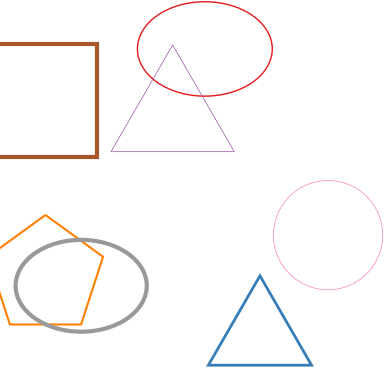[{"shape": "oval", "thickness": 1, "radius": 0.88, "center": [0.532, 0.873]}, {"shape": "triangle", "thickness": 2, "radius": 0.77, "center": [0.675, 0.129]}, {"shape": "triangle", "thickness": 0.5, "radius": 0.92, "center": [0.448, 0.698]}, {"shape": "pentagon", "thickness": 1.5, "radius": 0.79, "center": [0.118, 0.284]}, {"shape": "square", "thickness": 3, "radius": 0.74, "center": [0.105, 0.739]}, {"shape": "circle", "thickness": 0.5, "radius": 0.71, "center": [0.852, 0.389]}, {"shape": "oval", "thickness": 3, "radius": 0.85, "center": [0.211, 0.258]}]